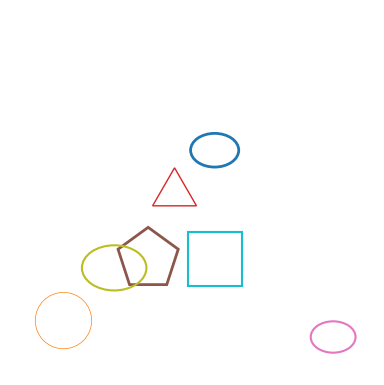[{"shape": "oval", "thickness": 2, "radius": 0.31, "center": [0.558, 0.61]}, {"shape": "circle", "thickness": 0.5, "radius": 0.37, "center": [0.165, 0.167]}, {"shape": "triangle", "thickness": 1, "radius": 0.33, "center": [0.453, 0.498]}, {"shape": "pentagon", "thickness": 2, "radius": 0.41, "center": [0.385, 0.327]}, {"shape": "oval", "thickness": 1.5, "radius": 0.29, "center": [0.865, 0.125]}, {"shape": "oval", "thickness": 1.5, "radius": 0.42, "center": [0.297, 0.304]}, {"shape": "square", "thickness": 1.5, "radius": 0.35, "center": [0.559, 0.327]}]